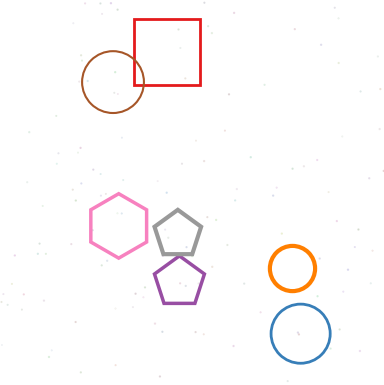[{"shape": "square", "thickness": 2, "radius": 0.43, "center": [0.434, 0.865]}, {"shape": "circle", "thickness": 2, "radius": 0.38, "center": [0.781, 0.133]}, {"shape": "pentagon", "thickness": 2.5, "radius": 0.34, "center": [0.466, 0.267]}, {"shape": "circle", "thickness": 3, "radius": 0.29, "center": [0.76, 0.303]}, {"shape": "circle", "thickness": 1.5, "radius": 0.4, "center": [0.294, 0.787]}, {"shape": "hexagon", "thickness": 2.5, "radius": 0.42, "center": [0.308, 0.413]}, {"shape": "pentagon", "thickness": 3, "radius": 0.32, "center": [0.462, 0.391]}]